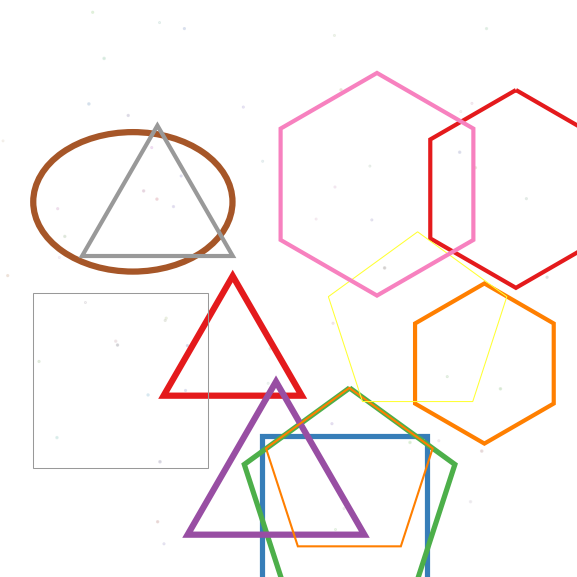[{"shape": "triangle", "thickness": 3, "radius": 0.69, "center": [0.403, 0.383]}, {"shape": "hexagon", "thickness": 2, "radius": 0.86, "center": [0.893, 0.672]}, {"shape": "square", "thickness": 2.5, "radius": 0.71, "center": [0.597, 0.101]}, {"shape": "pentagon", "thickness": 2.5, "radius": 0.96, "center": [0.605, 0.136]}, {"shape": "triangle", "thickness": 3, "radius": 0.88, "center": [0.478, 0.162]}, {"shape": "pentagon", "thickness": 1, "radius": 0.76, "center": [0.605, 0.176]}, {"shape": "hexagon", "thickness": 2, "radius": 0.69, "center": [0.839, 0.37]}, {"shape": "pentagon", "thickness": 0.5, "radius": 0.81, "center": [0.723, 0.435]}, {"shape": "oval", "thickness": 3, "radius": 0.86, "center": [0.23, 0.65]}, {"shape": "hexagon", "thickness": 2, "radius": 0.96, "center": [0.653, 0.68]}, {"shape": "triangle", "thickness": 2, "radius": 0.75, "center": [0.273, 0.631]}, {"shape": "square", "thickness": 0.5, "radius": 0.76, "center": [0.209, 0.341]}]